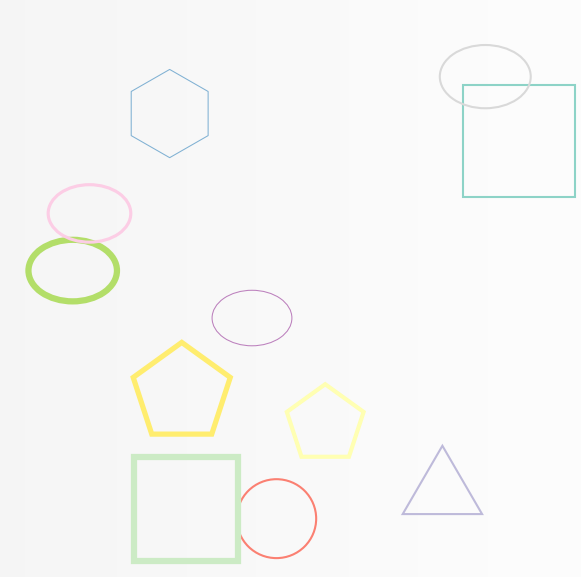[{"shape": "square", "thickness": 1, "radius": 0.48, "center": [0.893, 0.755]}, {"shape": "pentagon", "thickness": 2, "radius": 0.35, "center": [0.559, 0.264]}, {"shape": "triangle", "thickness": 1, "radius": 0.39, "center": [0.761, 0.148]}, {"shape": "circle", "thickness": 1, "radius": 0.34, "center": [0.476, 0.101]}, {"shape": "hexagon", "thickness": 0.5, "radius": 0.38, "center": [0.292, 0.803]}, {"shape": "oval", "thickness": 3, "radius": 0.38, "center": [0.125, 0.531]}, {"shape": "oval", "thickness": 1.5, "radius": 0.36, "center": [0.154, 0.63]}, {"shape": "oval", "thickness": 1, "radius": 0.39, "center": [0.835, 0.866]}, {"shape": "oval", "thickness": 0.5, "radius": 0.34, "center": [0.434, 0.448]}, {"shape": "square", "thickness": 3, "radius": 0.45, "center": [0.32, 0.117]}, {"shape": "pentagon", "thickness": 2.5, "radius": 0.44, "center": [0.313, 0.318]}]